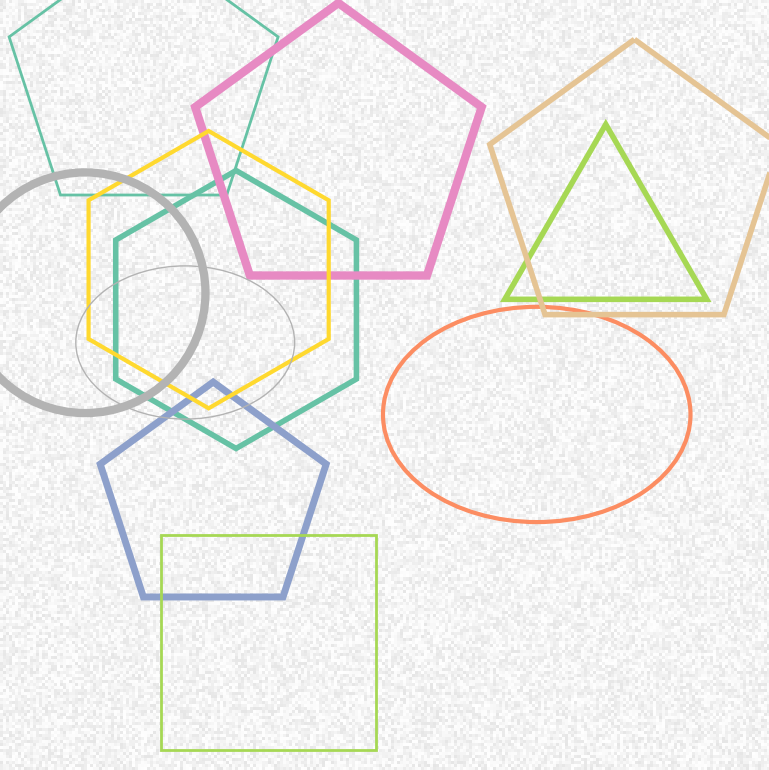[{"shape": "pentagon", "thickness": 1, "radius": 0.92, "center": [0.186, 0.895]}, {"shape": "hexagon", "thickness": 2, "radius": 0.9, "center": [0.307, 0.598]}, {"shape": "oval", "thickness": 1.5, "radius": 1.0, "center": [0.697, 0.462]}, {"shape": "pentagon", "thickness": 2.5, "radius": 0.77, "center": [0.277, 0.35]}, {"shape": "pentagon", "thickness": 3, "radius": 0.98, "center": [0.439, 0.8]}, {"shape": "square", "thickness": 1, "radius": 0.7, "center": [0.349, 0.165]}, {"shape": "triangle", "thickness": 2, "radius": 0.76, "center": [0.787, 0.687]}, {"shape": "hexagon", "thickness": 1.5, "radius": 0.9, "center": [0.271, 0.65]}, {"shape": "pentagon", "thickness": 2, "radius": 0.99, "center": [0.824, 0.751]}, {"shape": "circle", "thickness": 3, "radius": 0.78, "center": [0.111, 0.62]}, {"shape": "oval", "thickness": 0.5, "radius": 0.71, "center": [0.241, 0.555]}]